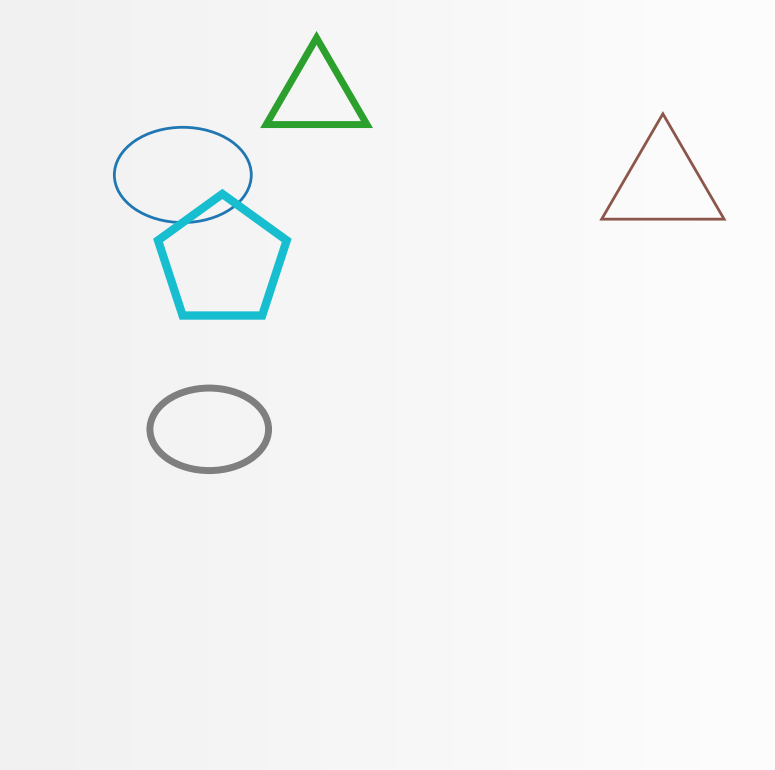[{"shape": "oval", "thickness": 1, "radius": 0.44, "center": [0.236, 0.773]}, {"shape": "triangle", "thickness": 2.5, "radius": 0.38, "center": [0.408, 0.876]}, {"shape": "triangle", "thickness": 1, "radius": 0.46, "center": [0.855, 0.761]}, {"shape": "oval", "thickness": 2.5, "radius": 0.38, "center": [0.27, 0.442]}, {"shape": "pentagon", "thickness": 3, "radius": 0.44, "center": [0.287, 0.661]}]